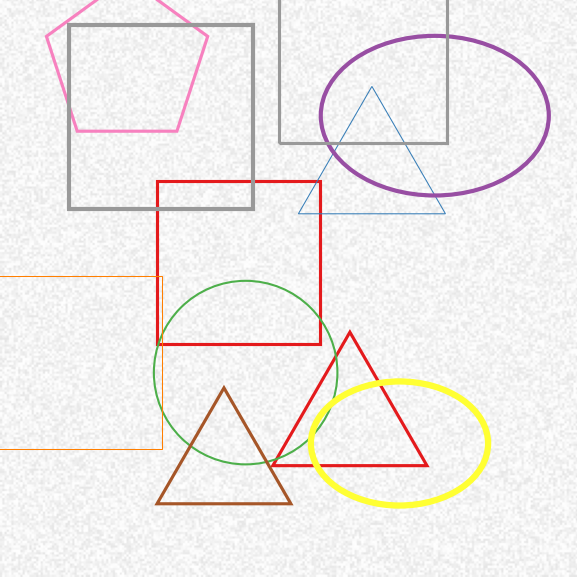[{"shape": "triangle", "thickness": 1.5, "radius": 0.77, "center": [0.606, 0.27]}, {"shape": "square", "thickness": 1.5, "radius": 0.71, "center": [0.413, 0.544]}, {"shape": "triangle", "thickness": 0.5, "radius": 0.74, "center": [0.644, 0.702]}, {"shape": "circle", "thickness": 1, "radius": 0.79, "center": [0.425, 0.354]}, {"shape": "oval", "thickness": 2, "radius": 0.99, "center": [0.753, 0.799]}, {"shape": "square", "thickness": 0.5, "radius": 0.75, "center": [0.13, 0.371]}, {"shape": "oval", "thickness": 3, "radius": 0.77, "center": [0.692, 0.231]}, {"shape": "triangle", "thickness": 1.5, "radius": 0.67, "center": [0.388, 0.194]}, {"shape": "pentagon", "thickness": 1.5, "radius": 0.73, "center": [0.22, 0.891]}, {"shape": "square", "thickness": 2, "radius": 0.8, "center": [0.279, 0.796]}, {"shape": "square", "thickness": 1.5, "radius": 0.73, "center": [0.629, 0.897]}]